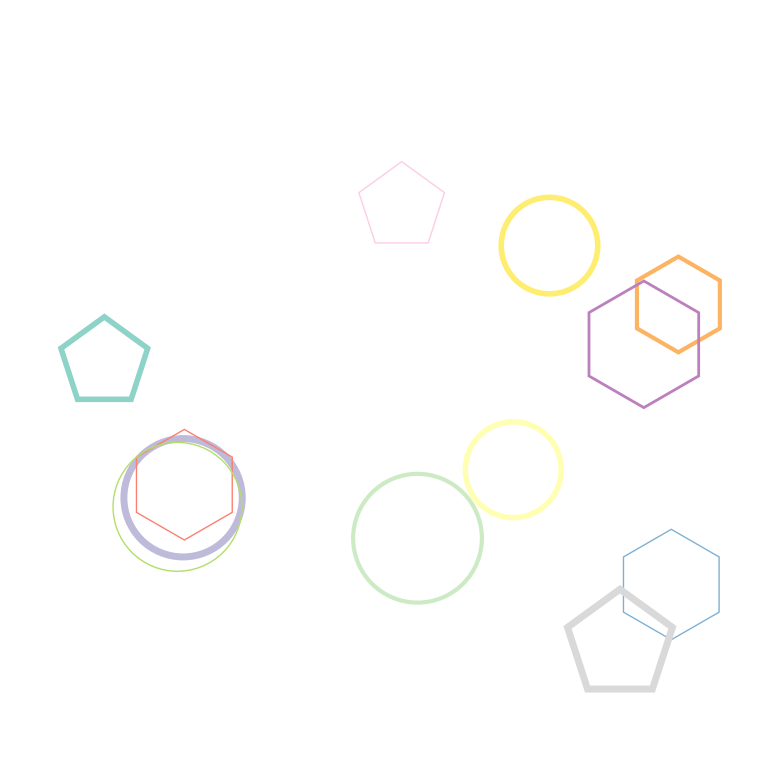[{"shape": "pentagon", "thickness": 2, "radius": 0.3, "center": [0.135, 0.529]}, {"shape": "circle", "thickness": 2, "radius": 0.31, "center": [0.667, 0.39]}, {"shape": "circle", "thickness": 2.5, "radius": 0.38, "center": [0.238, 0.354]}, {"shape": "hexagon", "thickness": 0.5, "radius": 0.36, "center": [0.239, 0.371]}, {"shape": "hexagon", "thickness": 0.5, "radius": 0.36, "center": [0.872, 0.241]}, {"shape": "hexagon", "thickness": 1.5, "radius": 0.31, "center": [0.881, 0.605]}, {"shape": "circle", "thickness": 0.5, "radius": 0.42, "center": [0.23, 0.342]}, {"shape": "pentagon", "thickness": 0.5, "radius": 0.29, "center": [0.522, 0.732]}, {"shape": "pentagon", "thickness": 2.5, "radius": 0.36, "center": [0.805, 0.163]}, {"shape": "hexagon", "thickness": 1, "radius": 0.41, "center": [0.836, 0.553]}, {"shape": "circle", "thickness": 1.5, "radius": 0.42, "center": [0.542, 0.301]}, {"shape": "circle", "thickness": 2, "radius": 0.31, "center": [0.714, 0.681]}]